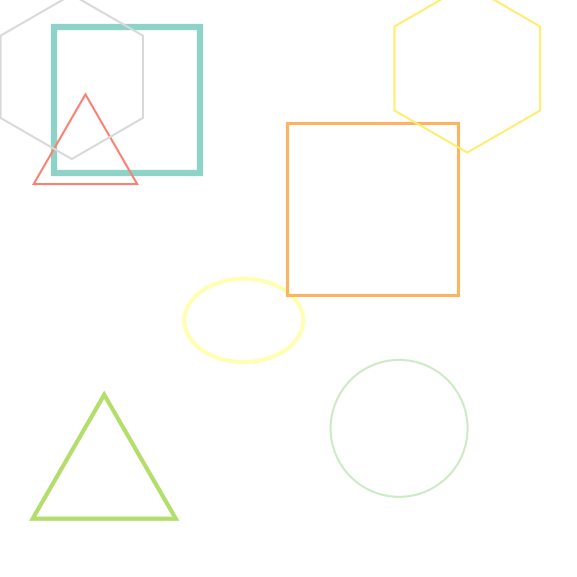[{"shape": "square", "thickness": 3, "radius": 0.63, "center": [0.219, 0.826]}, {"shape": "oval", "thickness": 2, "radius": 0.51, "center": [0.422, 0.444]}, {"shape": "triangle", "thickness": 1, "radius": 0.52, "center": [0.148, 0.732]}, {"shape": "square", "thickness": 1.5, "radius": 0.74, "center": [0.645, 0.638]}, {"shape": "triangle", "thickness": 2, "radius": 0.72, "center": [0.18, 0.173]}, {"shape": "hexagon", "thickness": 1, "radius": 0.71, "center": [0.124, 0.866]}, {"shape": "circle", "thickness": 1, "radius": 0.59, "center": [0.691, 0.257]}, {"shape": "hexagon", "thickness": 1, "radius": 0.73, "center": [0.809, 0.881]}]